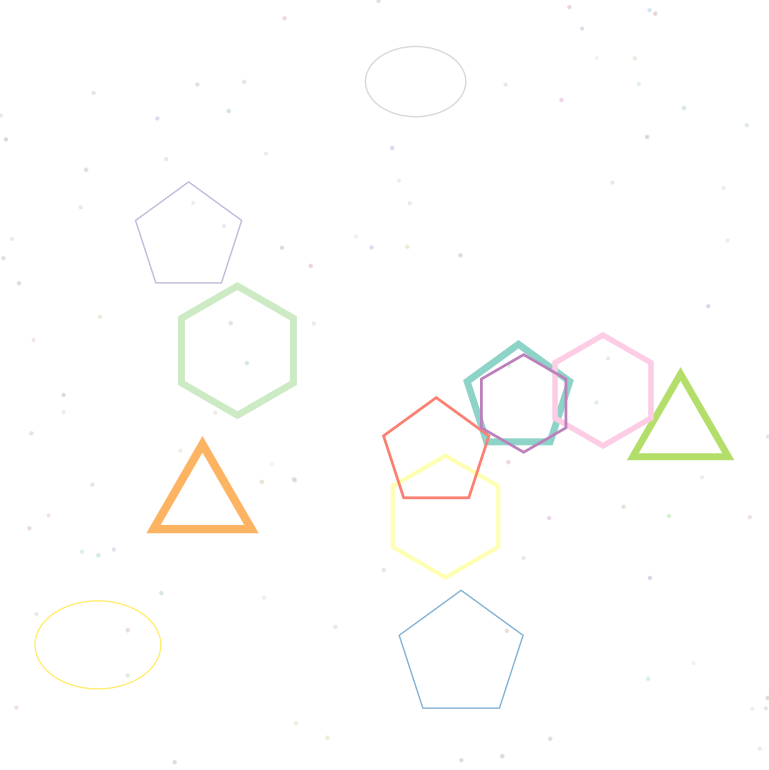[{"shape": "pentagon", "thickness": 2.5, "radius": 0.35, "center": [0.673, 0.483]}, {"shape": "hexagon", "thickness": 1.5, "radius": 0.4, "center": [0.579, 0.329]}, {"shape": "pentagon", "thickness": 0.5, "radius": 0.36, "center": [0.245, 0.691]}, {"shape": "pentagon", "thickness": 1, "radius": 0.36, "center": [0.567, 0.412]}, {"shape": "pentagon", "thickness": 0.5, "radius": 0.42, "center": [0.599, 0.149]}, {"shape": "triangle", "thickness": 3, "radius": 0.37, "center": [0.263, 0.35]}, {"shape": "triangle", "thickness": 2.5, "radius": 0.36, "center": [0.884, 0.443]}, {"shape": "hexagon", "thickness": 2, "radius": 0.36, "center": [0.783, 0.493]}, {"shape": "oval", "thickness": 0.5, "radius": 0.33, "center": [0.54, 0.894]}, {"shape": "hexagon", "thickness": 1, "radius": 0.32, "center": [0.68, 0.476]}, {"shape": "hexagon", "thickness": 2.5, "radius": 0.42, "center": [0.308, 0.545]}, {"shape": "oval", "thickness": 0.5, "radius": 0.41, "center": [0.127, 0.162]}]